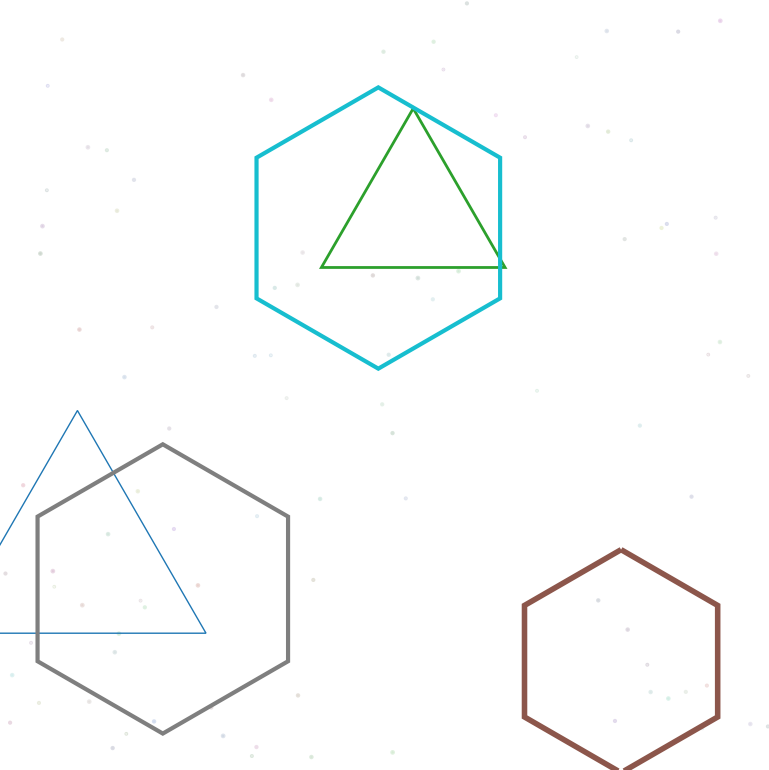[{"shape": "triangle", "thickness": 0.5, "radius": 0.96, "center": [0.101, 0.274]}, {"shape": "triangle", "thickness": 1, "radius": 0.69, "center": [0.537, 0.721]}, {"shape": "hexagon", "thickness": 2, "radius": 0.72, "center": [0.807, 0.141]}, {"shape": "hexagon", "thickness": 1.5, "radius": 0.94, "center": [0.211, 0.235]}, {"shape": "hexagon", "thickness": 1.5, "radius": 0.91, "center": [0.491, 0.704]}]